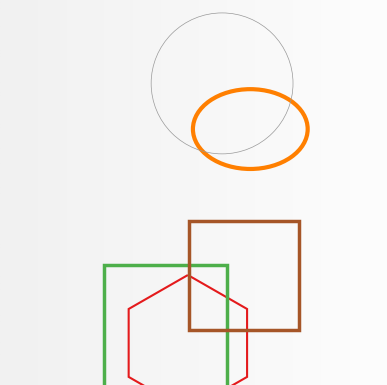[{"shape": "hexagon", "thickness": 1.5, "radius": 0.88, "center": [0.485, 0.109]}, {"shape": "square", "thickness": 2.5, "radius": 0.79, "center": [0.427, 0.152]}, {"shape": "oval", "thickness": 3, "radius": 0.74, "center": [0.646, 0.665]}, {"shape": "square", "thickness": 2.5, "radius": 0.71, "center": [0.629, 0.284]}, {"shape": "circle", "thickness": 0.5, "radius": 0.92, "center": [0.573, 0.783]}]